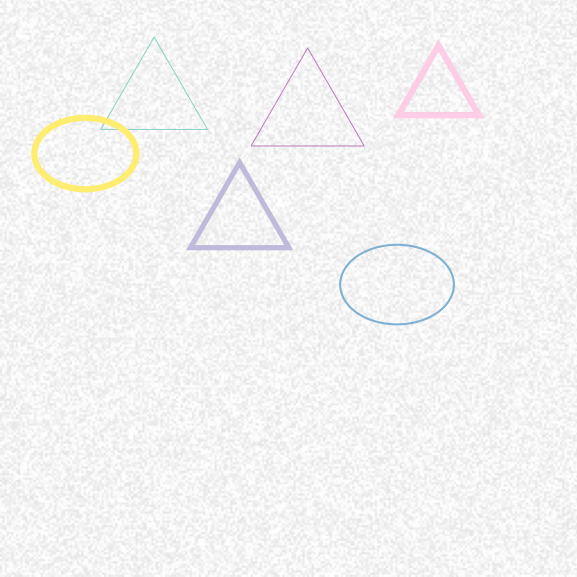[{"shape": "triangle", "thickness": 0.5, "radius": 0.53, "center": [0.267, 0.828]}, {"shape": "triangle", "thickness": 2.5, "radius": 0.49, "center": [0.415, 0.619]}, {"shape": "oval", "thickness": 1, "radius": 0.49, "center": [0.687, 0.506]}, {"shape": "triangle", "thickness": 3, "radius": 0.4, "center": [0.759, 0.84]}, {"shape": "triangle", "thickness": 0.5, "radius": 0.57, "center": [0.533, 0.803]}, {"shape": "oval", "thickness": 3, "radius": 0.44, "center": [0.148, 0.733]}]